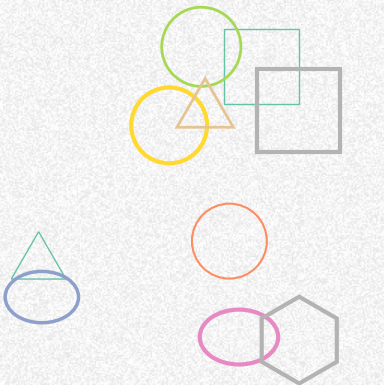[{"shape": "triangle", "thickness": 1, "radius": 0.41, "center": [0.1, 0.316]}, {"shape": "square", "thickness": 1, "radius": 0.49, "center": [0.679, 0.827]}, {"shape": "circle", "thickness": 1.5, "radius": 0.49, "center": [0.596, 0.374]}, {"shape": "oval", "thickness": 2.5, "radius": 0.48, "center": [0.109, 0.228]}, {"shape": "oval", "thickness": 3, "radius": 0.51, "center": [0.621, 0.125]}, {"shape": "circle", "thickness": 2, "radius": 0.51, "center": [0.523, 0.878]}, {"shape": "circle", "thickness": 3, "radius": 0.49, "center": [0.439, 0.674]}, {"shape": "triangle", "thickness": 2, "radius": 0.42, "center": [0.533, 0.712]}, {"shape": "square", "thickness": 3, "radius": 0.54, "center": [0.775, 0.713]}, {"shape": "hexagon", "thickness": 3, "radius": 0.56, "center": [0.777, 0.117]}]